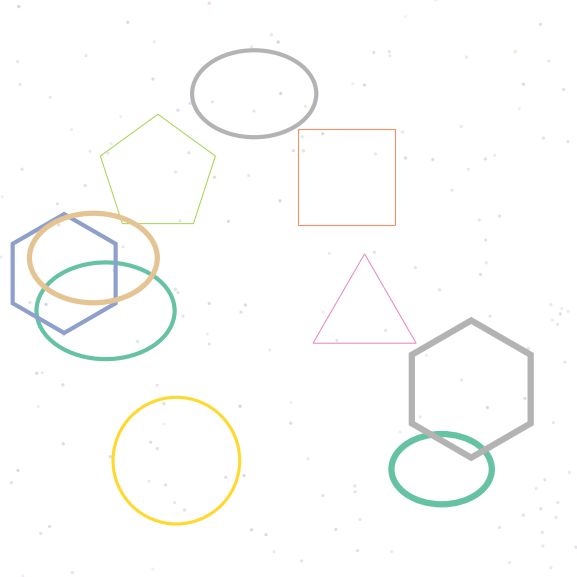[{"shape": "oval", "thickness": 3, "radius": 0.43, "center": [0.765, 0.187]}, {"shape": "oval", "thickness": 2, "radius": 0.6, "center": [0.183, 0.461]}, {"shape": "square", "thickness": 0.5, "radius": 0.42, "center": [0.6, 0.693]}, {"shape": "hexagon", "thickness": 2, "radius": 0.51, "center": [0.111, 0.525]}, {"shape": "triangle", "thickness": 0.5, "radius": 0.52, "center": [0.631, 0.456]}, {"shape": "pentagon", "thickness": 0.5, "radius": 0.52, "center": [0.273, 0.697]}, {"shape": "circle", "thickness": 1.5, "radius": 0.55, "center": [0.305, 0.202]}, {"shape": "oval", "thickness": 2.5, "radius": 0.55, "center": [0.162, 0.552]}, {"shape": "oval", "thickness": 2, "radius": 0.54, "center": [0.44, 0.837]}, {"shape": "hexagon", "thickness": 3, "radius": 0.59, "center": [0.816, 0.325]}]